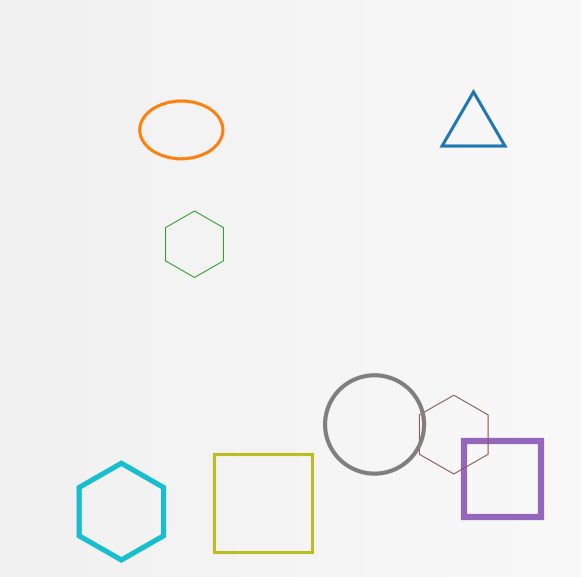[{"shape": "triangle", "thickness": 1.5, "radius": 0.31, "center": [0.815, 0.778]}, {"shape": "oval", "thickness": 1.5, "radius": 0.36, "center": [0.312, 0.774]}, {"shape": "hexagon", "thickness": 0.5, "radius": 0.29, "center": [0.335, 0.576]}, {"shape": "square", "thickness": 3, "radius": 0.33, "center": [0.865, 0.169]}, {"shape": "hexagon", "thickness": 0.5, "radius": 0.34, "center": [0.781, 0.247]}, {"shape": "circle", "thickness": 2, "radius": 0.43, "center": [0.644, 0.264]}, {"shape": "square", "thickness": 1.5, "radius": 0.42, "center": [0.452, 0.129]}, {"shape": "hexagon", "thickness": 2.5, "radius": 0.42, "center": [0.209, 0.113]}]